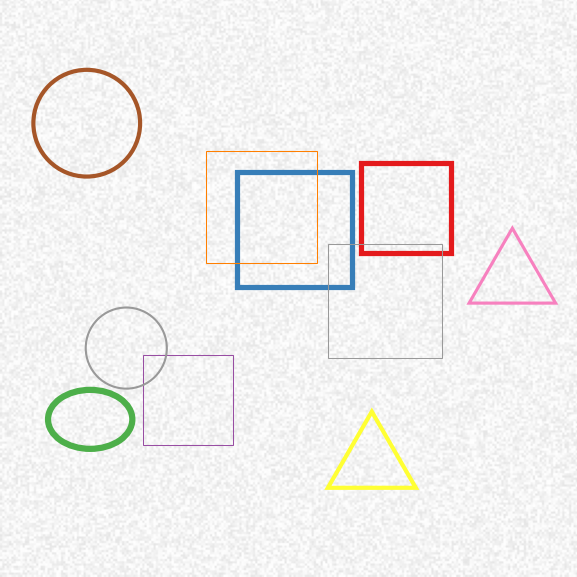[{"shape": "square", "thickness": 2.5, "radius": 0.39, "center": [0.702, 0.64]}, {"shape": "square", "thickness": 2.5, "radius": 0.5, "center": [0.51, 0.602]}, {"shape": "oval", "thickness": 3, "radius": 0.36, "center": [0.156, 0.273]}, {"shape": "square", "thickness": 0.5, "radius": 0.39, "center": [0.326, 0.307]}, {"shape": "square", "thickness": 0.5, "radius": 0.48, "center": [0.453, 0.641]}, {"shape": "triangle", "thickness": 2, "radius": 0.44, "center": [0.644, 0.198]}, {"shape": "circle", "thickness": 2, "radius": 0.46, "center": [0.15, 0.786]}, {"shape": "triangle", "thickness": 1.5, "radius": 0.43, "center": [0.887, 0.517]}, {"shape": "square", "thickness": 0.5, "radius": 0.49, "center": [0.667, 0.478]}, {"shape": "circle", "thickness": 1, "radius": 0.35, "center": [0.219, 0.396]}]